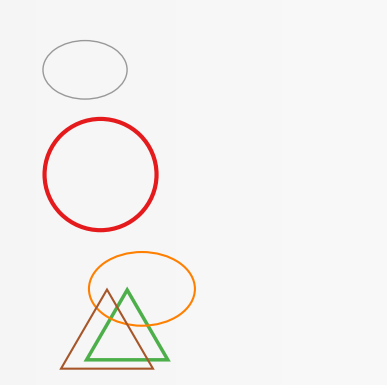[{"shape": "circle", "thickness": 3, "radius": 0.72, "center": [0.259, 0.547]}, {"shape": "triangle", "thickness": 2.5, "radius": 0.6, "center": [0.328, 0.126]}, {"shape": "oval", "thickness": 1.5, "radius": 0.68, "center": [0.366, 0.25]}, {"shape": "triangle", "thickness": 1.5, "radius": 0.68, "center": [0.276, 0.111]}, {"shape": "oval", "thickness": 1, "radius": 0.54, "center": [0.219, 0.819]}]